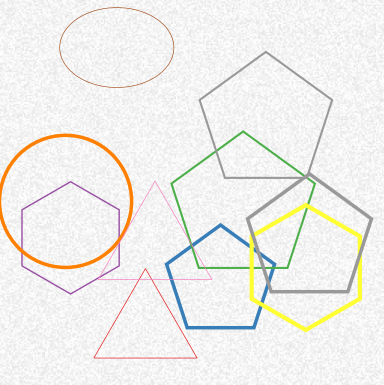[{"shape": "triangle", "thickness": 0.5, "radius": 0.77, "center": [0.378, 0.147]}, {"shape": "pentagon", "thickness": 2.5, "radius": 0.74, "center": [0.573, 0.268]}, {"shape": "pentagon", "thickness": 1.5, "radius": 0.98, "center": [0.632, 0.463]}, {"shape": "hexagon", "thickness": 1, "radius": 0.73, "center": [0.183, 0.382]}, {"shape": "circle", "thickness": 2.5, "radius": 0.86, "center": [0.17, 0.477]}, {"shape": "hexagon", "thickness": 3, "radius": 0.81, "center": [0.794, 0.305]}, {"shape": "oval", "thickness": 0.5, "radius": 0.74, "center": [0.303, 0.876]}, {"shape": "triangle", "thickness": 0.5, "radius": 0.85, "center": [0.403, 0.359]}, {"shape": "pentagon", "thickness": 1.5, "radius": 0.9, "center": [0.691, 0.684]}, {"shape": "pentagon", "thickness": 2.5, "radius": 0.85, "center": [0.804, 0.379]}]